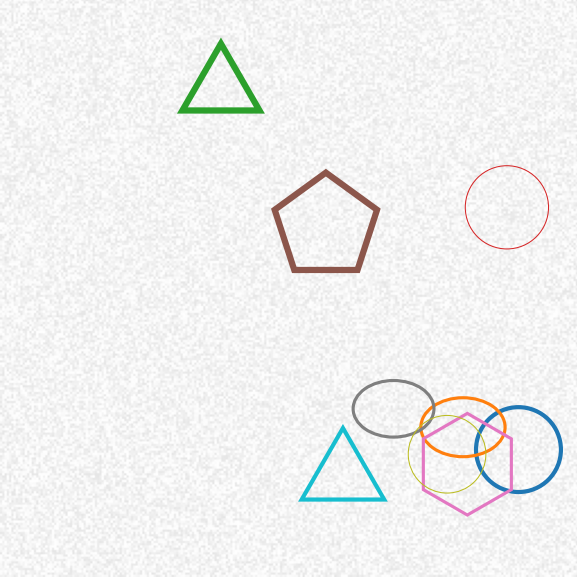[{"shape": "circle", "thickness": 2, "radius": 0.37, "center": [0.898, 0.221]}, {"shape": "oval", "thickness": 1.5, "radius": 0.36, "center": [0.802, 0.259]}, {"shape": "triangle", "thickness": 3, "radius": 0.39, "center": [0.383, 0.846]}, {"shape": "circle", "thickness": 0.5, "radius": 0.36, "center": [0.878, 0.64]}, {"shape": "pentagon", "thickness": 3, "radius": 0.47, "center": [0.564, 0.607]}, {"shape": "hexagon", "thickness": 1.5, "radius": 0.44, "center": [0.809, 0.195]}, {"shape": "oval", "thickness": 1.5, "radius": 0.35, "center": [0.681, 0.291]}, {"shape": "circle", "thickness": 0.5, "radius": 0.34, "center": [0.774, 0.213]}, {"shape": "triangle", "thickness": 2, "radius": 0.41, "center": [0.594, 0.175]}]